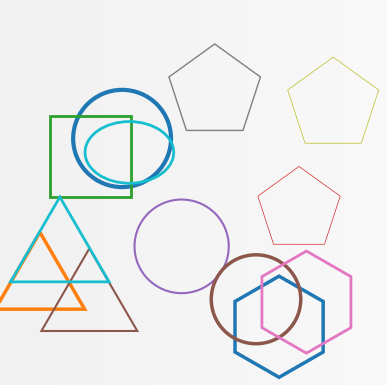[{"shape": "hexagon", "thickness": 2.5, "radius": 0.66, "center": [0.72, 0.151]}, {"shape": "circle", "thickness": 3, "radius": 0.63, "center": [0.315, 0.64]}, {"shape": "triangle", "thickness": 2.5, "radius": 0.67, "center": [0.103, 0.264]}, {"shape": "square", "thickness": 2, "radius": 0.52, "center": [0.233, 0.594]}, {"shape": "pentagon", "thickness": 0.5, "radius": 0.56, "center": [0.772, 0.456]}, {"shape": "circle", "thickness": 1.5, "radius": 0.61, "center": [0.469, 0.36]}, {"shape": "circle", "thickness": 2.5, "radius": 0.58, "center": [0.661, 0.223]}, {"shape": "triangle", "thickness": 1.5, "radius": 0.71, "center": [0.231, 0.212]}, {"shape": "hexagon", "thickness": 2, "radius": 0.66, "center": [0.791, 0.215]}, {"shape": "pentagon", "thickness": 1, "radius": 0.62, "center": [0.554, 0.762]}, {"shape": "pentagon", "thickness": 0.5, "radius": 0.62, "center": [0.86, 0.728]}, {"shape": "triangle", "thickness": 2, "radius": 0.73, "center": [0.154, 0.341]}, {"shape": "oval", "thickness": 2, "radius": 0.57, "center": [0.334, 0.604]}]